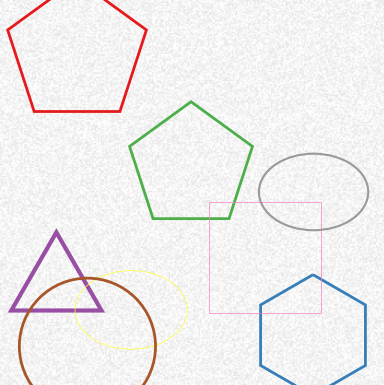[{"shape": "pentagon", "thickness": 2, "radius": 0.95, "center": [0.2, 0.864]}, {"shape": "hexagon", "thickness": 2, "radius": 0.79, "center": [0.813, 0.129]}, {"shape": "pentagon", "thickness": 2, "radius": 0.84, "center": [0.496, 0.568]}, {"shape": "triangle", "thickness": 3, "radius": 0.68, "center": [0.146, 0.261]}, {"shape": "oval", "thickness": 0.5, "radius": 0.73, "center": [0.341, 0.195]}, {"shape": "circle", "thickness": 2, "radius": 0.88, "center": [0.227, 0.101]}, {"shape": "square", "thickness": 0.5, "radius": 0.72, "center": [0.688, 0.331]}, {"shape": "oval", "thickness": 1.5, "radius": 0.71, "center": [0.814, 0.501]}]